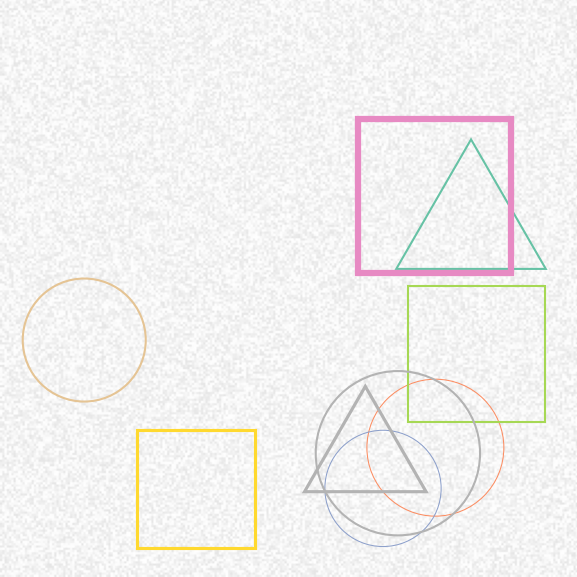[{"shape": "triangle", "thickness": 1, "radius": 0.75, "center": [0.816, 0.608]}, {"shape": "circle", "thickness": 0.5, "radius": 0.59, "center": [0.754, 0.224]}, {"shape": "circle", "thickness": 0.5, "radius": 0.5, "center": [0.663, 0.153]}, {"shape": "square", "thickness": 3, "radius": 0.66, "center": [0.752, 0.66]}, {"shape": "square", "thickness": 1, "radius": 0.59, "center": [0.825, 0.386]}, {"shape": "square", "thickness": 1.5, "radius": 0.51, "center": [0.34, 0.153]}, {"shape": "circle", "thickness": 1, "radius": 0.53, "center": [0.146, 0.41]}, {"shape": "circle", "thickness": 1, "radius": 0.71, "center": [0.689, 0.214]}, {"shape": "triangle", "thickness": 1.5, "radius": 0.61, "center": [0.633, 0.208]}]